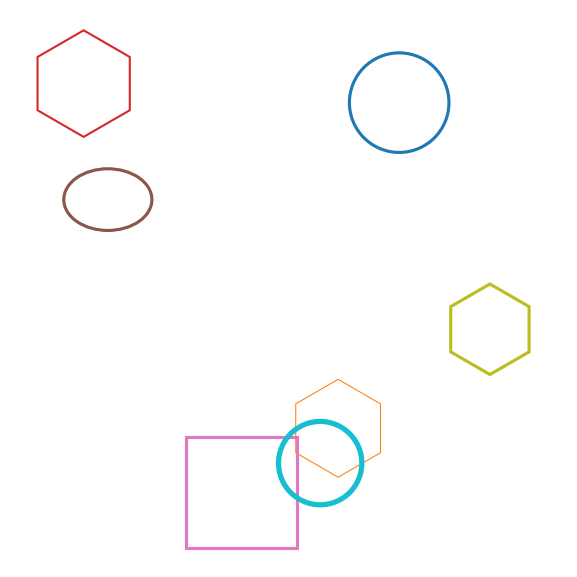[{"shape": "circle", "thickness": 1.5, "radius": 0.43, "center": [0.691, 0.821]}, {"shape": "hexagon", "thickness": 0.5, "radius": 0.42, "center": [0.585, 0.258]}, {"shape": "hexagon", "thickness": 1, "radius": 0.46, "center": [0.145, 0.854]}, {"shape": "oval", "thickness": 1.5, "radius": 0.38, "center": [0.187, 0.654]}, {"shape": "square", "thickness": 1.5, "radius": 0.48, "center": [0.418, 0.146]}, {"shape": "hexagon", "thickness": 1.5, "radius": 0.39, "center": [0.848, 0.429]}, {"shape": "circle", "thickness": 2.5, "radius": 0.36, "center": [0.554, 0.197]}]